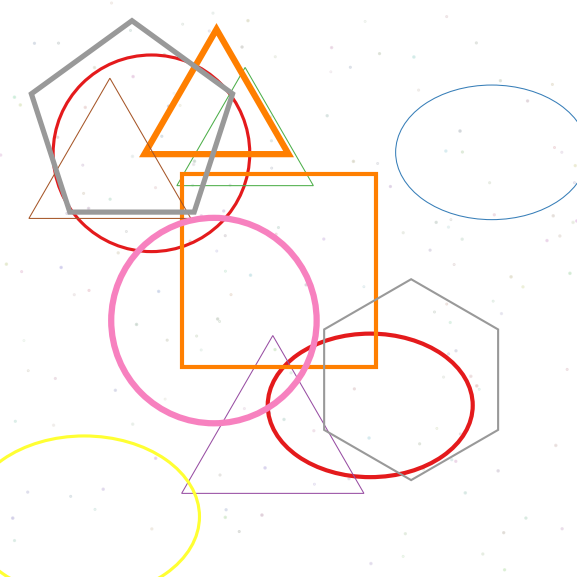[{"shape": "circle", "thickness": 1.5, "radius": 0.85, "center": [0.262, 0.734]}, {"shape": "oval", "thickness": 2, "radius": 0.89, "center": [0.641, 0.297]}, {"shape": "oval", "thickness": 0.5, "radius": 0.83, "center": [0.852, 0.735]}, {"shape": "triangle", "thickness": 0.5, "radius": 0.68, "center": [0.424, 0.746]}, {"shape": "triangle", "thickness": 0.5, "radius": 0.91, "center": [0.472, 0.236]}, {"shape": "square", "thickness": 2, "radius": 0.84, "center": [0.483, 0.53]}, {"shape": "triangle", "thickness": 3, "radius": 0.72, "center": [0.375, 0.804]}, {"shape": "oval", "thickness": 1.5, "radius": 1.0, "center": [0.146, 0.105]}, {"shape": "triangle", "thickness": 0.5, "radius": 0.81, "center": [0.19, 0.702]}, {"shape": "circle", "thickness": 3, "radius": 0.89, "center": [0.37, 0.444]}, {"shape": "hexagon", "thickness": 1, "radius": 0.87, "center": [0.712, 0.342]}, {"shape": "pentagon", "thickness": 2.5, "radius": 0.92, "center": [0.229, 0.78]}]